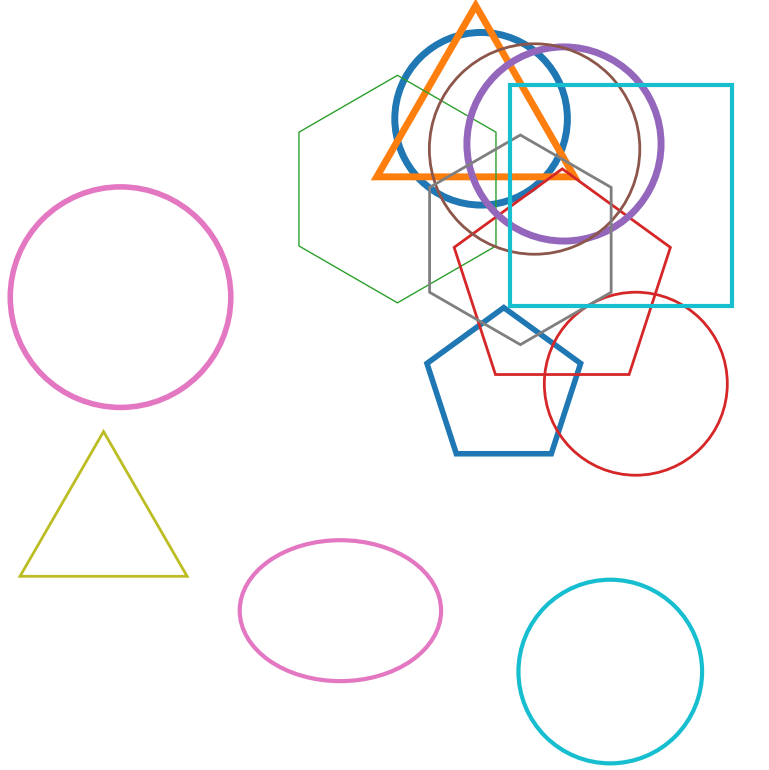[{"shape": "circle", "thickness": 2.5, "radius": 0.56, "center": [0.625, 0.846]}, {"shape": "pentagon", "thickness": 2, "radius": 0.52, "center": [0.654, 0.496]}, {"shape": "triangle", "thickness": 2.5, "radius": 0.74, "center": [0.618, 0.844]}, {"shape": "hexagon", "thickness": 0.5, "radius": 0.74, "center": [0.516, 0.754]}, {"shape": "pentagon", "thickness": 1, "radius": 0.74, "center": [0.73, 0.633]}, {"shape": "circle", "thickness": 1, "radius": 0.59, "center": [0.826, 0.502]}, {"shape": "circle", "thickness": 2.5, "radius": 0.63, "center": [0.732, 0.813]}, {"shape": "circle", "thickness": 1, "radius": 0.68, "center": [0.694, 0.806]}, {"shape": "circle", "thickness": 2, "radius": 0.72, "center": [0.157, 0.614]}, {"shape": "oval", "thickness": 1.5, "radius": 0.65, "center": [0.442, 0.207]}, {"shape": "hexagon", "thickness": 1, "radius": 0.68, "center": [0.676, 0.689]}, {"shape": "triangle", "thickness": 1, "radius": 0.63, "center": [0.134, 0.314]}, {"shape": "square", "thickness": 1.5, "radius": 0.72, "center": [0.806, 0.746]}, {"shape": "circle", "thickness": 1.5, "radius": 0.6, "center": [0.793, 0.128]}]